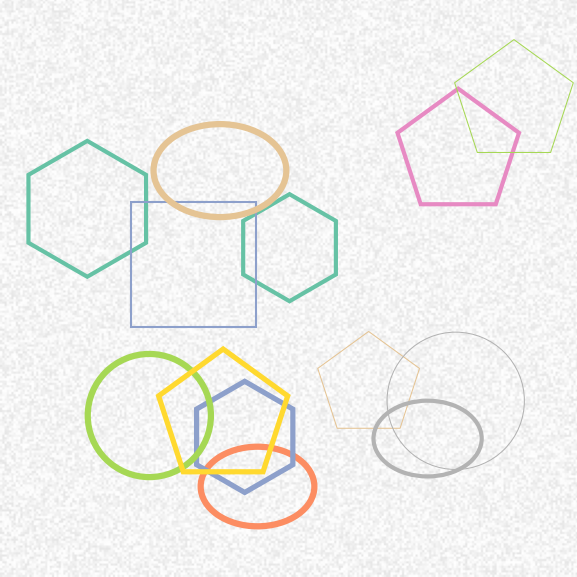[{"shape": "hexagon", "thickness": 2, "radius": 0.46, "center": [0.501, 0.57]}, {"shape": "hexagon", "thickness": 2, "radius": 0.59, "center": [0.151, 0.638]}, {"shape": "oval", "thickness": 3, "radius": 0.49, "center": [0.446, 0.157]}, {"shape": "square", "thickness": 1, "radius": 0.54, "center": [0.335, 0.541]}, {"shape": "hexagon", "thickness": 2.5, "radius": 0.48, "center": [0.424, 0.243]}, {"shape": "pentagon", "thickness": 2, "radius": 0.55, "center": [0.793, 0.735]}, {"shape": "pentagon", "thickness": 0.5, "radius": 0.54, "center": [0.89, 0.822]}, {"shape": "circle", "thickness": 3, "radius": 0.53, "center": [0.259, 0.28]}, {"shape": "pentagon", "thickness": 2.5, "radius": 0.59, "center": [0.386, 0.277]}, {"shape": "pentagon", "thickness": 0.5, "radius": 0.46, "center": [0.638, 0.332]}, {"shape": "oval", "thickness": 3, "radius": 0.57, "center": [0.381, 0.704]}, {"shape": "oval", "thickness": 2, "radius": 0.47, "center": [0.74, 0.24]}, {"shape": "circle", "thickness": 0.5, "radius": 0.59, "center": [0.789, 0.305]}]